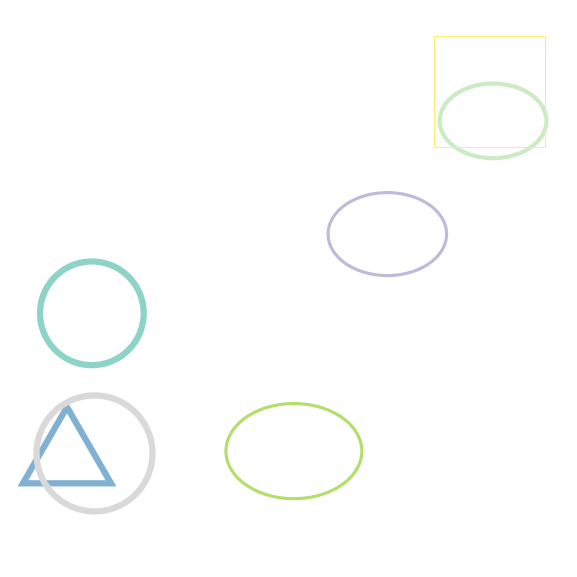[{"shape": "circle", "thickness": 3, "radius": 0.45, "center": [0.159, 0.457]}, {"shape": "oval", "thickness": 1.5, "radius": 0.51, "center": [0.671, 0.594]}, {"shape": "triangle", "thickness": 3, "radius": 0.44, "center": [0.116, 0.206]}, {"shape": "oval", "thickness": 1.5, "radius": 0.59, "center": [0.509, 0.218]}, {"shape": "circle", "thickness": 3, "radius": 0.5, "center": [0.164, 0.214]}, {"shape": "oval", "thickness": 2, "radius": 0.46, "center": [0.854, 0.79]}, {"shape": "square", "thickness": 0.5, "radius": 0.48, "center": [0.848, 0.84]}]